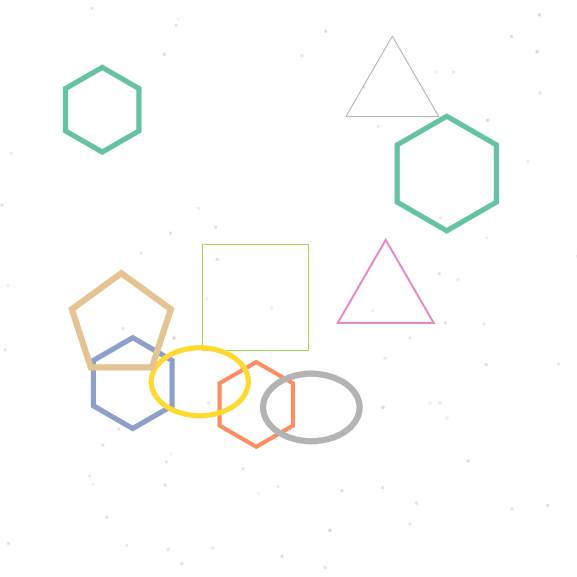[{"shape": "hexagon", "thickness": 2.5, "radius": 0.37, "center": [0.177, 0.809]}, {"shape": "hexagon", "thickness": 2.5, "radius": 0.5, "center": [0.774, 0.699]}, {"shape": "hexagon", "thickness": 2, "radius": 0.37, "center": [0.444, 0.299]}, {"shape": "hexagon", "thickness": 2.5, "radius": 0.39, "center": [0.23, 0.336]}, {"shape": "triangle", "thickness": 1, "radius": 0.48, "center": [0.668, 0.488]}, {"shape": "square", "thickness": 0.5, "radius": 0.46, "center": [0.441, 0.484]}, {"shape": "oval", "thickness": 2.5, "radius": 0.42, "center": [0.346, 0.338]}, {"shape": "pentagon", "thickness": 3, "radius": 0.45, "center": [0.21, 0.436]}, {"shape": "oval", "thickness": 3, "radius": 0.42, "center": [0.539, 0.294]}, {"shape": "triangle", "thickness": 0.5, "radius": 0.46, "center": [0.679, 0.844]}]